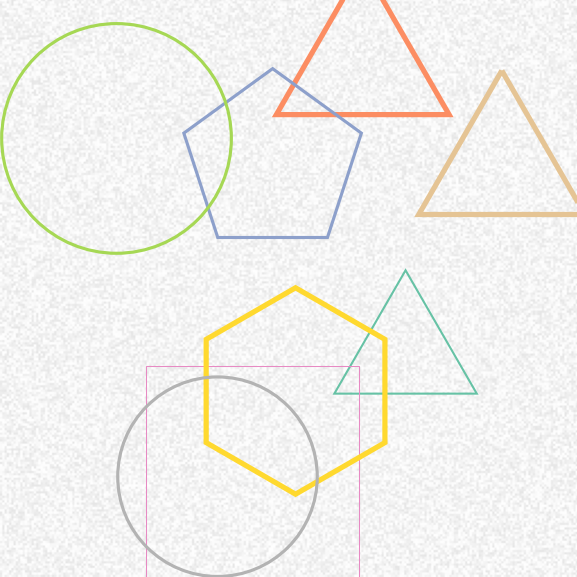[{"shape": "triangle", "thickness": 1, "radius": 0.71, "center": [0.702, 0.389]}, {"shape": "triangle", "thickness": 2.5, "radius": 0.86, "center": [0.628, 0.887]}, {"shape": "pentagon", "thickness": 1.5, "radius": 0.81, "center": [0.472, 0.719]}, {"shape": "square", "thickness": 0.5, "radius": 0.93, "center": [0.437, 0.18]}, {"shape": "circle", "thickness": 1.5, "radius": 0.99, "center": [0.202, 0.759]}, {"shape": "hexagon", "thickness": 2.5, "radius": 0.89, "center": [0.512, 0.322]}, {"shape": "triangle", "thickness": 2.5, "radius": 0.83, "center": [0.869, 0.711]}, {"shape": "circle", "thickness": 1.5, "radius": 0.86, "center": [0.377, 0.174]}]